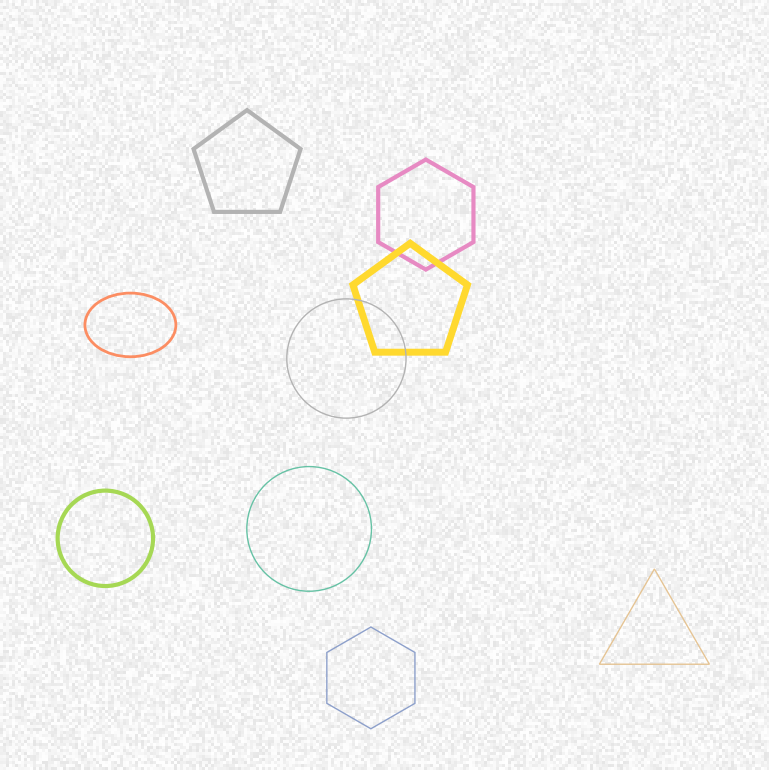[{"shape": "circle", "thickness": 0.5, "radius": 0.4, "center": [0.401, 0.313]}, {"shape": "oval", "thickness": 1, "radius": 0.3, "center": [0.169, 0.578]}, {"shape": "hexagon", "thickness": 0.5, "radius": 0.33, "center": [0.482, 0.12]}, {"shape": "hexagon", "thickness": 1.5, "radius": 0.36, "center": [0.553, 0.721]}, {"shape": "circle", "thickness": 1.5, "radius": 0.31, "center": [0.137, 0.301]}, {"shape": "pentagon", "thickness": 2.5, "radius": 0.39, "center": [0.533, 0.606]}, {"shape": "triangle", "thickness": 0.5, "radius": 0.41, "center": [0.85, 0.179]}, {"shape": "pentagon", "thickness": 1.5, "radius": 0.37, "center": [0.321, 0.784]}, {"shape": "circle", "thickness": 0.5, "radius": 0.39, "center": [0.45, 0.534]}]